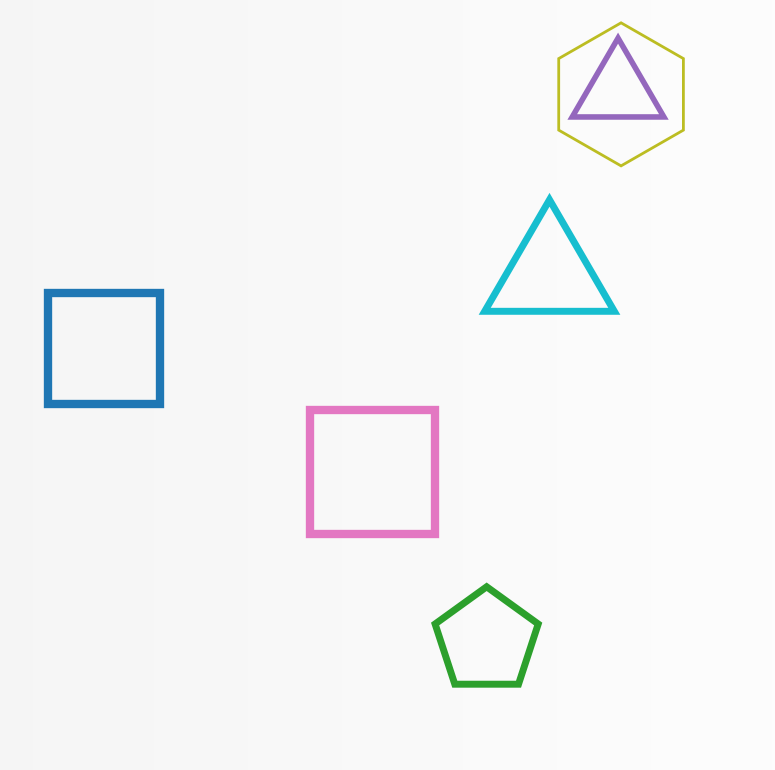[{"shape": "square", "thickness": 3, "radius": 0.36, "center": [0.134, 0.548]}, {"shape": "pentagon", "thickness": 2.5, "radius": 0.35, "center": [0.628, 0.168]}, {"shape": "triangle", "thickness": 2, "radius": 0.34, "center": [0.797, 0.882]}, {"shape": "square", "thickness": 3, "radius": 0.4, "center": [0.481, 0.387]}, {"shape": "hexagon", "thickness": 1, "radius": 0.46, "center": [0.801, 0.877]}, {"shape": "triangle", "thickness": 2.5, "radius": 0.48, "center": [0.709, 0.644]}]